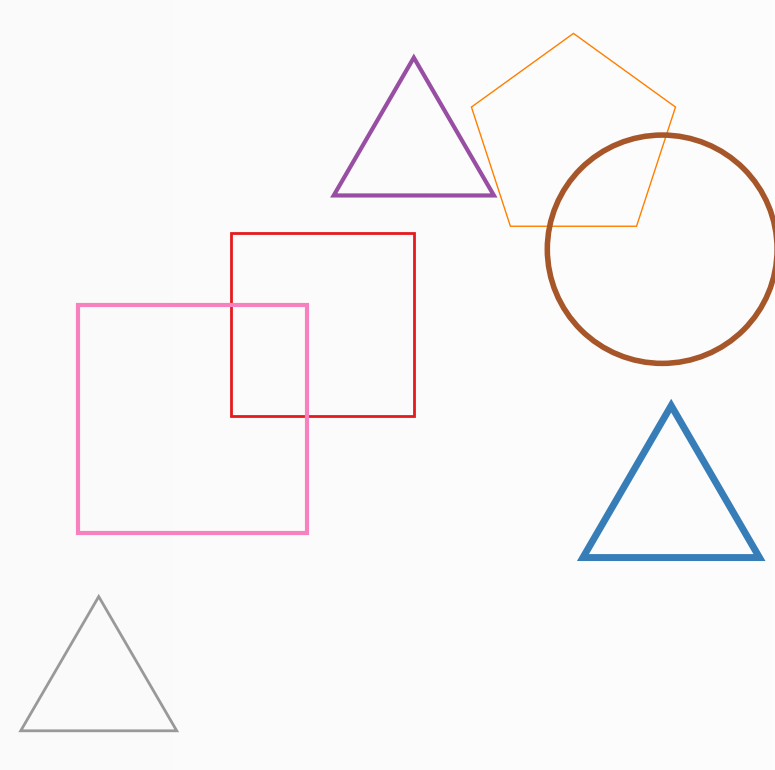[{"shape": "square", "thickness": 1, "radius": 0.59, "center": [0.416, 0.578]}, {"shape": "triangle", "thickness": 2.5, "radius": 0.66, "center": [0.866, 0.342]}, {"shape": "triangle", "thickness": 1.5, "radius": 0.6, "center": [0.534, 0.806]}, {"shape": "pentagon", "thickness": 0.5, "radius": 0.69, "center": [0.74, 0.818]}, {"shape": "circle", "thickness": 2, "radius": 0.74, "center": [0.854, 0.676]}, {"shape": "square", "thickness": 1.5, "radius": 0.74, "center": [0.249, 0.456]}, {"shape": "triangle", "thickness": 1, "radius": 0.58, "center": [0.127, 0.109]}]